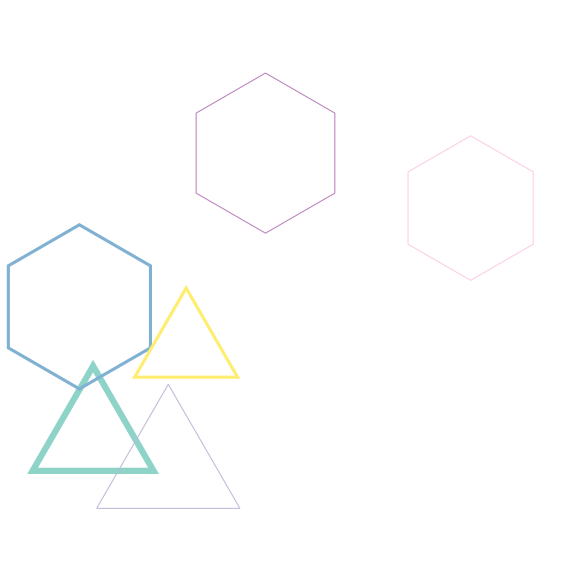[{"shape": "triangle", "thickness": 3, "radius": 0.6, "center": [0.161, 0.244]}, {"shape": "triangle", "thickness": 0.5, "radius": 0.72, "center": [0.291, 0.19]}, {"shape": "hexagon", "thickness": 1.5, "radius": 0.71, "center": [0.137, 0.468]}, {"shape": "hexagon", "thickness": 0.5, "radius": 0.63, "center": [0.815, 0.639]}, {"shape": "hexagon", "thickness": 0.5, "radius": 0.69, "center": [0.46, 0.734]}, {"shape": "triangle", "thickness": 1.5, "radius": 0.51, "center": [0.322, 0.397]}]